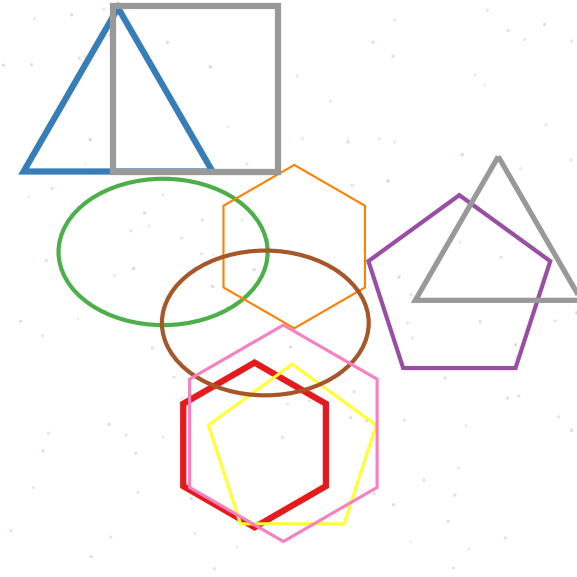[{"shape": "hexagon", "thickness": 3, "radius": 0.71, "center": [0.441, 0.229]}, {"shape": "triangle", "thickness": 3, "radius": 0.94, "center": [0.204, 0.797]}, {"shape": "oval", "thickness": 2, "radius": 0.91, "center": [0.282, 0.563]}, {"shape": "pentagon", "thickness": 2, "radius": 0.83, "center": [0.795, 0.496]}, {"shape": "hexagon", "thickness": 1, "radius": 0.71, "center": [0.509, 0.572]}, {"shape": "pentagon", "thickness": 1.5, "radius": 0.76, "center": [0.506, 0.216]}, {"shape": "oval", "thickness": 2, "radius": 0.9, "center": [0.459, 0.44]}, {"shape": "hexagon", "thickness": 1.5, "radius": 0.94, "center": [0.491, 0.249]}, {"shape": "square", "thickness": 3, "radius": 0.71, "center": [0.338, 0.845]}, {"shape": "triangle", "thickness": 2.5, "radius": 0.83, "center": [0.863, 0.562]}]